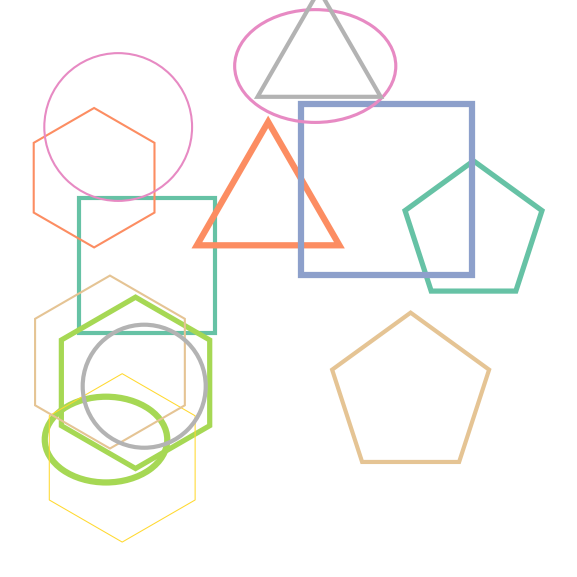[{"shape": "square", "thickness": 2, "radius": 0.59, "center": [0.255, 0.539]}, {"shape": "pentagon", "thickness": 2.5, "radius": 0.62, "center": [0.82, 0.596]}, {"shape": "hexagon", "thickness": 1, "radius": 0.6, "center": [0.163, 0.691]}, {"shape": "triangle", "thickness": 3, "radius": 0.71, "center": [0.464, 0.646]}, {"shape": "square", "thickness": 3, "radius": 0.74, "center": [0.669, 0.671]}, {"shape": "circle", "thickness": 1, "radius": 0.64, "center": [0.205, 0.779]}, {"shape": "oval", "thickness": 1.5, "radius": 0.7, "center": [0.546, 0.885]}, {"shape": "oval", "thickness": 3, "radius": 0.53, "center": [0.184, 0.238]}, {"shape": "hexagon", "thickness": 2.5, "radius": 0.74, "center": [0.235, 0.336]}, {"shape": "hexagon", "thickness": 0.5, "radius": 0.73, "center": [0.212, 0.206]}, {"shape": "pentagon", "thickness": 2, "radius": 0.71, "center": [0.711, 0.315]}, {"shape": "hexagon", "thickness": 1, "radius": 0.75, "center": [0.19, 0.372]}, {"shape": "circle", "thickness": 2, "radius": 0.53, "center": [0.25, 0.33]}, {"shape": "triangle", "thickness": 2, "radius": 0.62, "center": [0.553, 0.893]}]